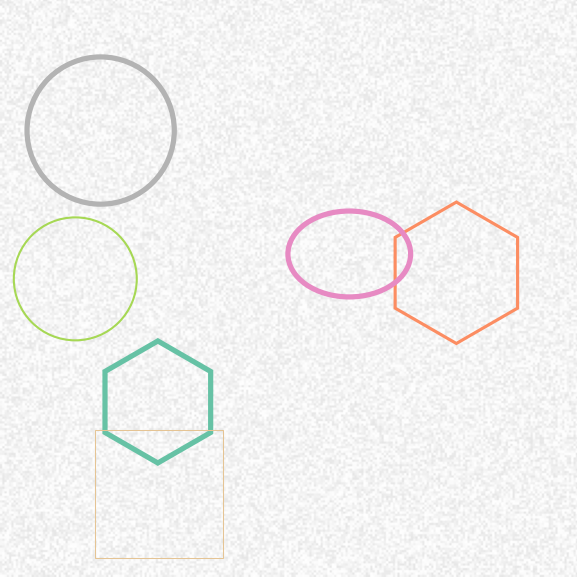[{"shape": "hexagon", "thickness": 2.5, "radius": 0.53, "center": [0.273, 0.303]}, {"shape": "hexagon", "thickness": 1.5, "radius": 0.61, "center": [0.79, 0.527]}, {"shape": "oval", "thickness": 2.5, "radius": 0.53, "center": [0.605, 0.559]}, {"shape": "circle", "thickness": 1, "radius": 0.53, "center": [0.13, 0.516]}, {"shape": "square", "thickness": 0.5, "radius": 0.55, "center": [0.276, 0.143]}, {"shape": "circle", "thickness": 2.5, "radius": 0.64, "center": [0.174, 0.773]}]